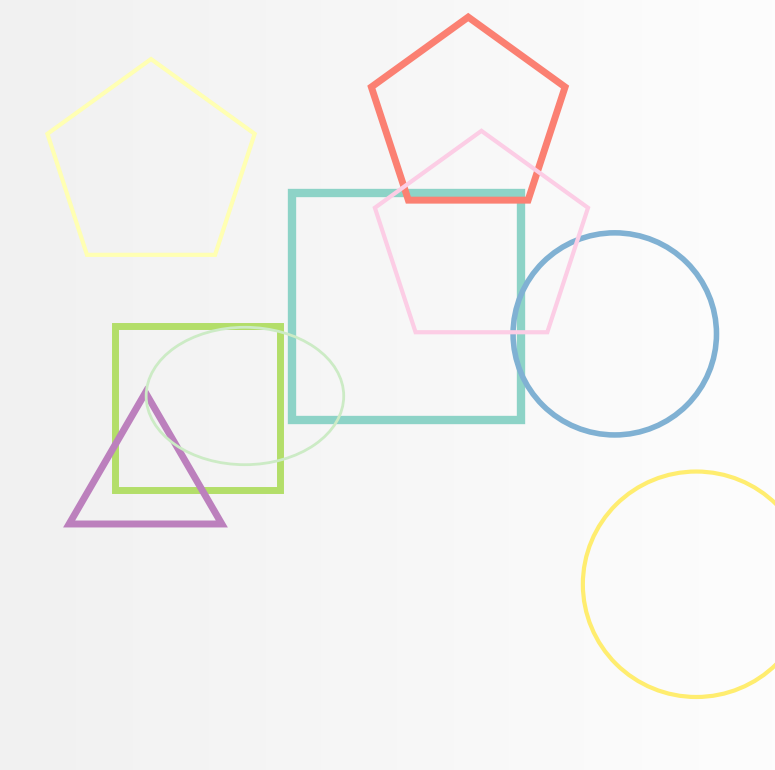[{"shape": "square", "thickness": 3, "radius": 0.74, "center": [0.524, 0.602]}, {"shape": "pentagon", "thickness": 1.5, "radius": 0.7, "center": [0.195, 0.783]}, {"shape": "pentagon", "thickness": 2.5, "radius": 0.66, "center": [0.604, 0.846]}, {"shape": "circle", "thickness": 2, "radius": 0.66, "center": [0.793, 0.566]}, {"shape": "square", "thickness": 2.5, "radius": 0.53, "center": [0.255, 0.47]}, {"shape": "pentagon", "thickness": 1.5, "radius": 0.72, "center": [0.621, 0.685]}, {"shape": "triangle", "thickness": 2.5, "radius": 0.57, "center": [0.188, 0.376]}, {"shape": "oval", "thickness": 1, "radius": 0.64, "center": [0.316, 0.486]}, {"shape": "circle", "thickness": 1.5, "radius": 0.73, "center": [0.898, 0.241]}]